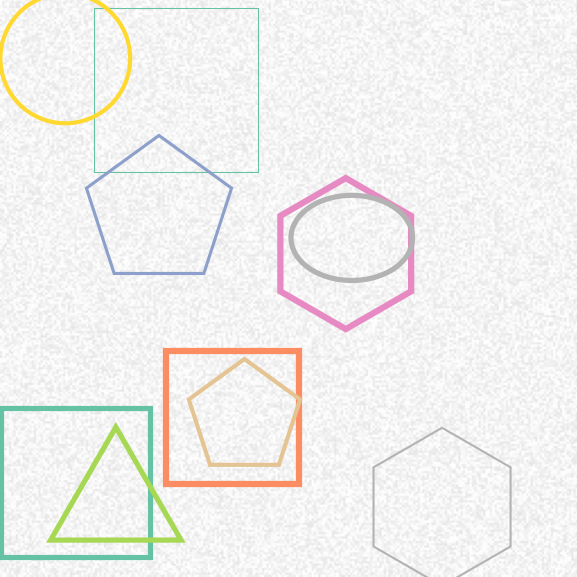[{"shape": "square", "thickness": 2.5, "radius": 0.65, "center": [0.131, 0.164]}, {"shape": "square", "thickness": 0.5, "radius": 0.71, "center": [0.305, 0.843]}, {"shape": "square", "thickness": 3, "radius": 0.58, "center": [0.402, 0.277]}, {"shape": "pentagon", "thickness": 1.5, "radius": 0.66, "center": [0.275, 0.632]}, {"shape": "hexagon", "thickness": 3, "radius": 0.65, "center": [0.599, 0.56]}, {"shape": "triangle", "thickness": 2.5, "radius": 0.65, "center": [0.201, 0.129]}, {"shape": "circle", "thickness": 2, "radius": 0.56, "center": [0.113, 0.898]}, {"shape": "pentagon", "thickness": 2, "radius": 0.51, "center": [0.423, 0.276]}, {"shape": "hexagon", "thickness": 1, "radius": 0.69, "center": [0.765, 0.121]}, {"shape": "oval", "thickness": 2.5, "radius": 0.53, "center": [0.609, 0.587]}]